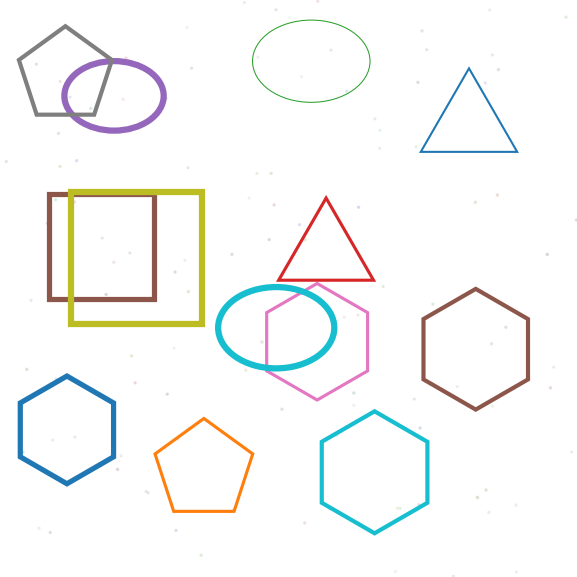[{"shape": "triangle", "thickness": 1, "radius": 0.48, "center": [0.812, 0.784]}, {"shape": "hexagon", "thickness": 2.5, "radius": 0.47, "center": [0.116, 0.255]}, {"shape": "pentagon", "thickness": 1.5, "radius": 0.44, "center": [0.353, 0.186]}, {"shape": "oval", "thickness": 0.5, "radius": 0.51, "center": [0.539, 0.893]}, {"shape": "triangle", "thickness": 1.5, "radius": 0.47, "center": [0.565, 0.561]}, {"shape": "oval", "thickness": 3, "radius": 0.43, "center": [0.197, 0.833]}, {"shape": "hexagon", "thickness": 2, "radius": 0.52, "center": [0.824, 0.394]}, {"shape": "square", "thickness": 2.5, "radius": 0.45, "center": [0.176, 0.573]}, {"shape": "hexagon", "thickness": 1.5, "radius": 0.5, "center": [0.549, 0.407]}, {"shape": "pentagon", "thickness": 2, "radius": 0.42, "center": [0.113, 0.869]}, {"shape": "square", "thickness": 3, "radius": 0.57, "center": [0.236, 0.553]}, {"shape": "oval", "thickness": 3, "radius": 0.5, "center": [0.478, 0.432]}, {"shape": "hexagon", "thickness": 2, "radius": 0.53, "center": [0.649, 0.181]}]